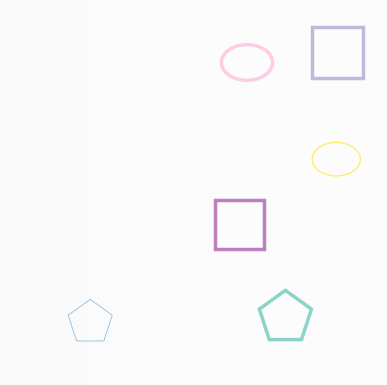[{"shape": "pentagon", "thickness": 2.5, "radius": 0.35, "center": [0.737, 0.175]}, {"shape": "square", "thickness": 2.5, "radius": 0.33, "center": [0.871, 0.863]}, {"shape": "pentagon", "thickness": 0.5, "radius": 0.3, "center": [0.233, 0.163]}, {"shape": "oval", "thickness": 2.5, "radius": 0.33, "center": [0.637, 0.838]}, {"shape": "square", "thickness": 2.5, "radius": 0.32, "center": [0.617, 0.416]}, {"shape": "oval", "thickness": 1, "radius": 0.31, "center": [0.868, 0.587]}]